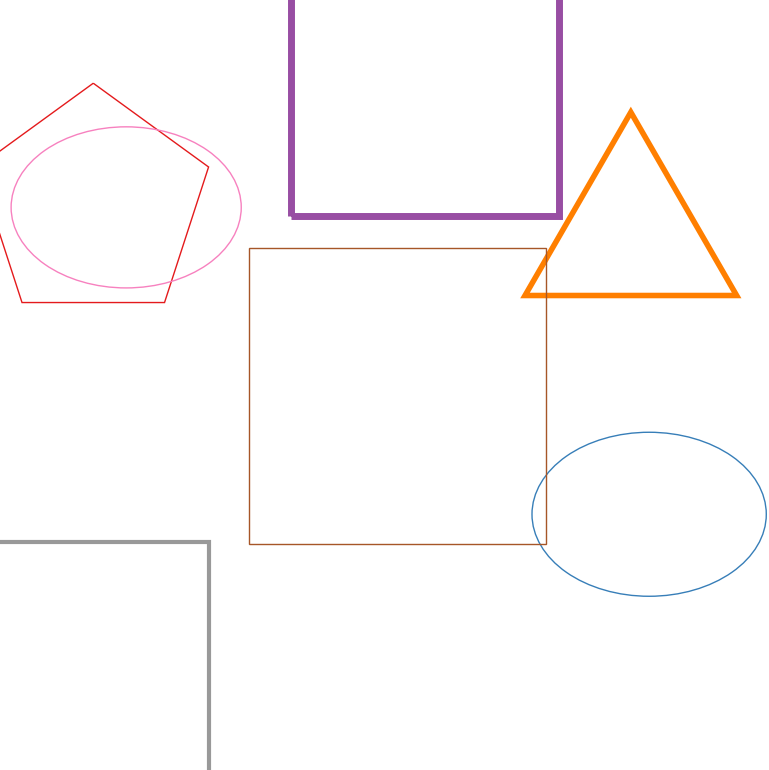[{"shape": "pentagon", "thickness": 0.5, "radius": 0.79, "center": [0.121, 0.734]}, {"shape": "oval", "thickness": 0.5, "radius": 0.76, "center": [0.843, 0.332]}, {"shape": "square", "thickness": 2.5, "radius": 0.87, "center": [0.552, 0.893]}, {"shape": "triangle", "thickness": 2, "radius": 0.79, "center": [0.819, 0.696]}, {"shape": "square", "thickness": 0.5, "radius": 0.96, "center": [0.516, 0.486]}, {"shape": "oval", "thickness": 0.5, "radius": 0.75, "center": [0.164, 0.731]}, {"shape": "square", "thickness": 1.5, "radius": 0.79, "center": [0.114, 0.137]}]